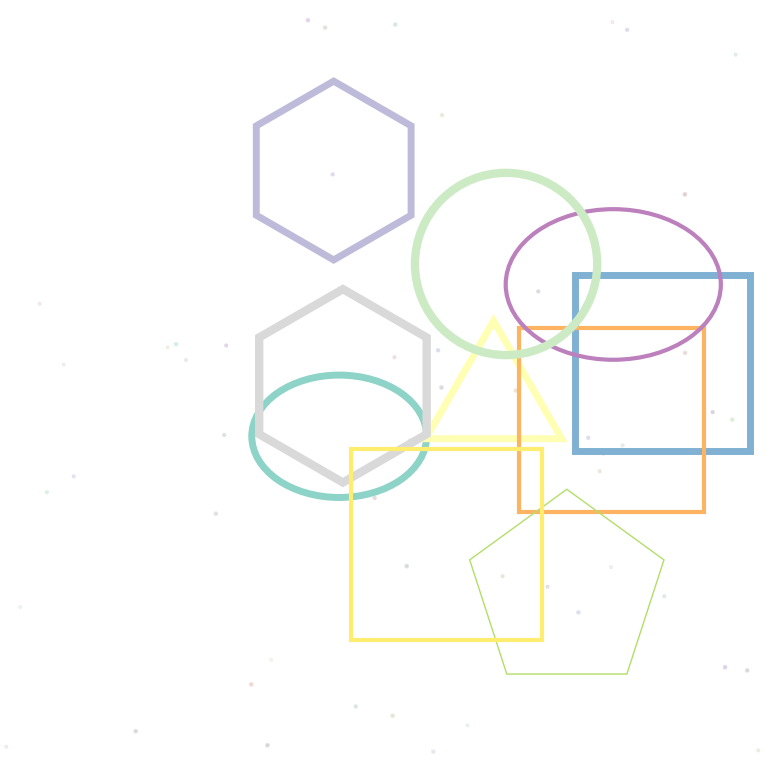[{"shape": "oval", "thickness": 2.5, "radius": 0.57, "center": [0.441, 0.433]}, {"shape": "triangle", "thickness": 2.5, "radius": 0.51, "center": [0.641, 0.481]}, {"shape": "hexagon", "thickness": 2.5, "radius": 0.58, "center": [0.433, 0.779]}, {"shape": "square", "thickness": 2.5, "radius": 0.57, "center": [0.861, 0.529]}, {"shape": "square", "thickness": 1.5, "radius": 0.6, "center": [0.794, 0.455]}, {"shape": "pentagon", "thickness": 0.5, "radius": 0.66, "center": [0.736, 0.232]}, {"shape": "hexagon", "thickness": 3, "radius": 0.63, "center": [0.445, 0.499]}, {"shape": "oval", "thickness": 1.5, "radius": 0.7, "center": [0.796, 0.631]}, {"shape": "circle", "thickness": 3, "radius": 0.59, "center": [0.657, 0.657]}, {"shape": "square", "thickness": 1.5, "radius": 0.62, "center": [0.58, 0.293]}]